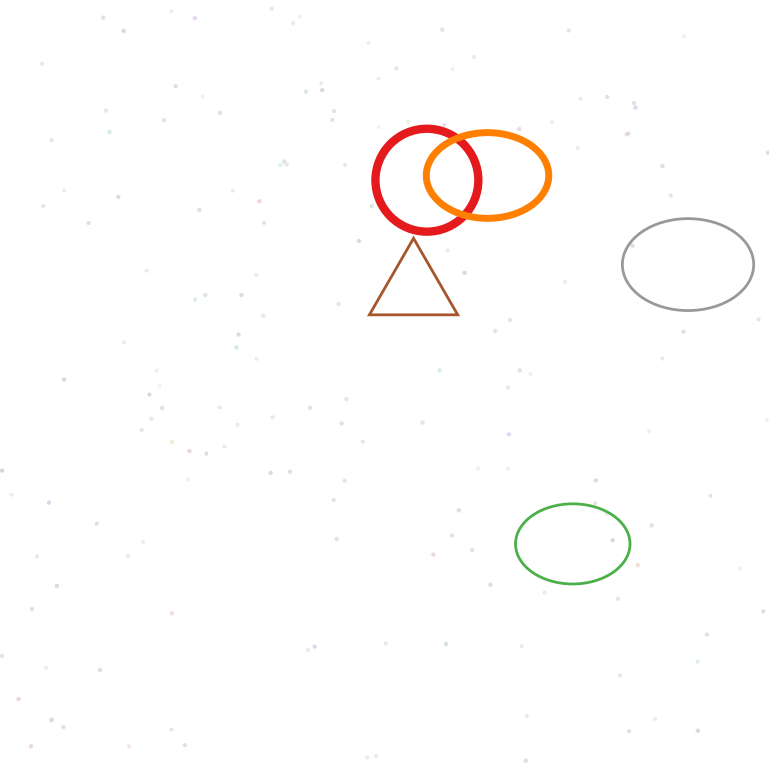[{"shape": "circle", "thickness": 3, "radius": 0.33, "center": [0.554, 0.766]}, {"shape": "oval", "thickness": 1, "radius": 0.37, "center": [0.744, 0.294]}, {"shape": "oval", "thickness": 2.5, "radius": 0.4, "center": [0.633, 0.772]}, {"shape": "triangle", "thickness": 1, "radius": 0.33, "center": [0.537, 0.624]}, {"shape": "oval", "thickness": 1, "radius": 0.43, "center": [0.894, 0.656]}]